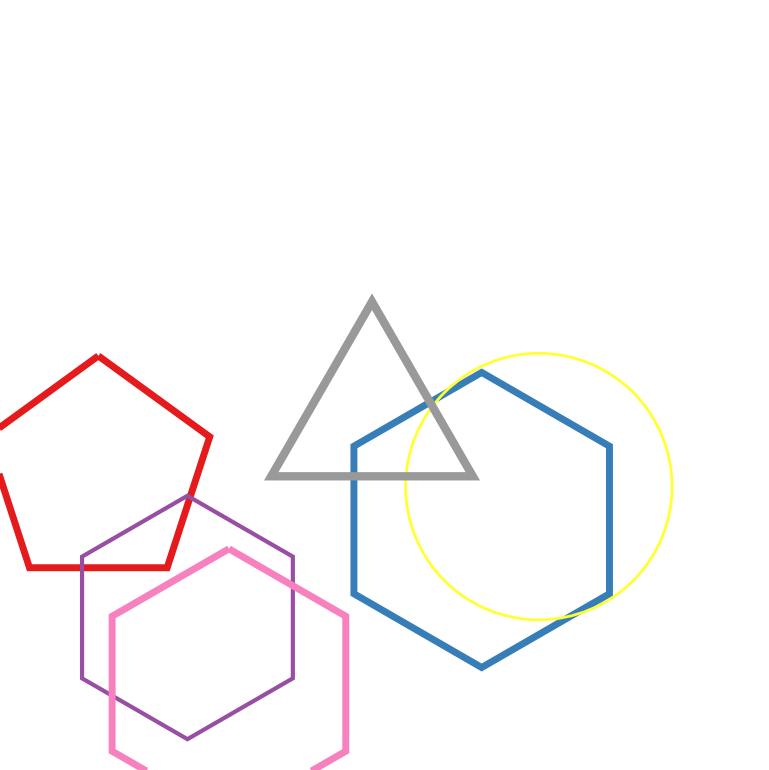[{"shape": "pentagon", "thickness": 2.5, "radius": 0.76, "center": [0.128, 0.386]}, {"shape": "hexagon", "thickness": 2.5, "radius": 0.96, "center": [0.626, 0.325]}, {"shape": "hexagon", "thickness": 1.5, "radius": 0.79, "center": [0.243, 0.198]}, {"shape": "circle", "thickness": 1, "radius": 0.87, "center": [0.7, 0.368]}, {"shape": "hexagon", "thickness": 2.5, "radius": 0.88, "center": [0.297, 0.112]}, {"shape": "triangle", "thickness": 3, "radius": 0.76, "center": [0.483, 0.457]}]